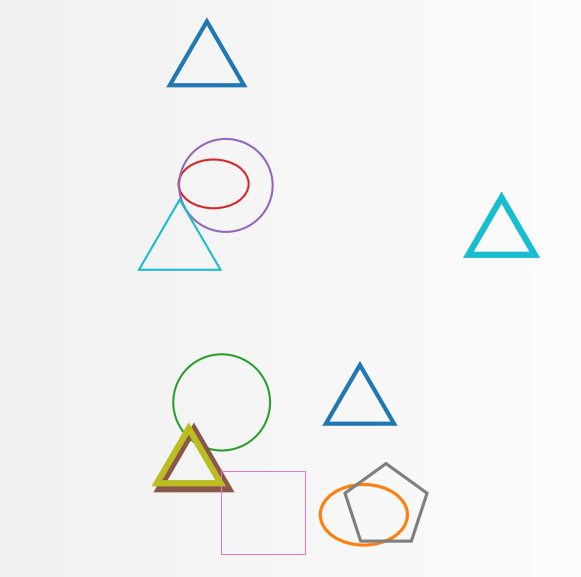[{"shape": "triangle", "thickness": 2, "radius": 0.37, "center": [0.356, 0.888]}, {"shape": "triangle", "thickness": 2, "radius": 0.34, "center": [0.619, 0.299]}, {"shape": "oval", "thickness": 1.5, "radius": 0.37, "center": [0.626, 0.108]}, {"shape": "circle", "thickness": 1, "radius": 0.42, "center": [0.381, 0.302]}, {"shape": "oval", "thickness": 1, "radius": 0.3, "center": [0.367, 0.681]}, {"shape": "circle", "thickness": 1, "radius": 0.4, "center": [0.389, 0.678]}, {"shape": "triangle", "thickness": 3, "radius": 0.35, "center": [0.334, 0.187]}, {"shape": "square", "thickness": 0.5, "radius": 0.36, "center": [0.452, 0.112]}, {"shape": "pentagon", "thickness": 1.5, "radius": 0.37, "center": [0.664, 0.122]}, {"shape": "triangle", "thickness": 3, "radius": 0.32, "center": [0.325, 0.194]}, {"shape": "triangle", "thickness": 1, "radius": 0.41, "center": [0.309, 0.573]}, {"shape": "triangle", "thickness": 3, "radius": 0.33, "center": [0.863, 0.591]}]